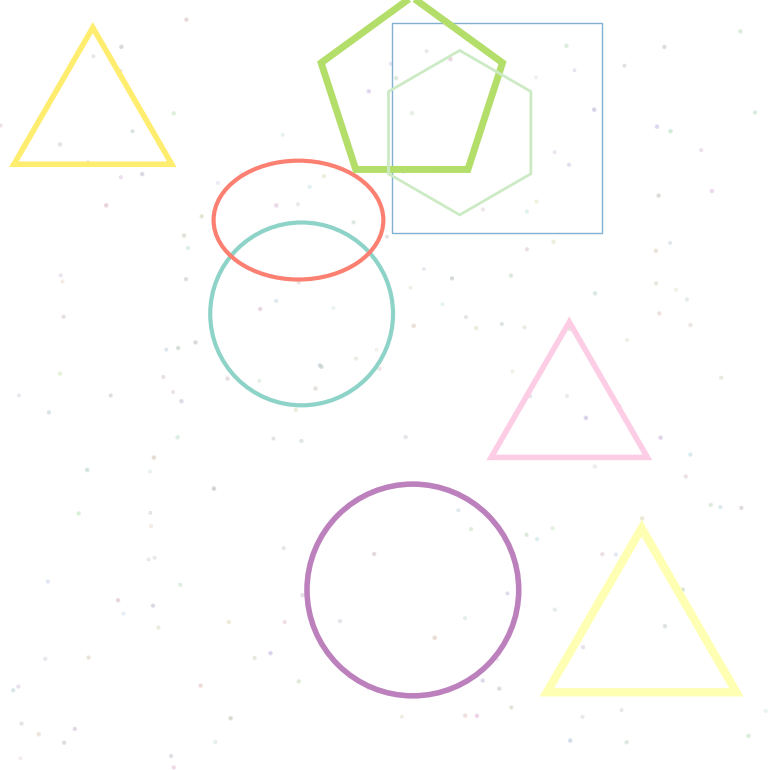[{"shape": "circle", "thickness": 1.5, "radius": 0.59, "center": [0.392, 0.592]}, {"shape": "triangle", "thickness": 3, "radius": 0.71, "center": [0.833, 0.172]}, {"shape": "oval", "thickness": 1.5, "radius": 0.55, "center": [0.388, 0.714]}, {"shape": "square", "thickness": 0.5, "radius": 0.68, "center": [0.645, 0.834]}, {"shape": "pentagon", "thickness": 2.5, "radius": 0.62, "center": [0.535, 0.88]}, {"shape": "triangle", "thickness": 2, "radius": 0.59, "center": [0.739, 0.465]}, {"shape": "circle", "thickness": 2, "radius": 0.69, "center": [0.536, 0.234]}, {"shape": "hexagon", "thickness": 1, "radius": 0.53, "center": [0.597, 0.828]}, {"shape": "triangle", "thickness": 2, "radius": 0.59, "center": [0.121, 0.846]}]